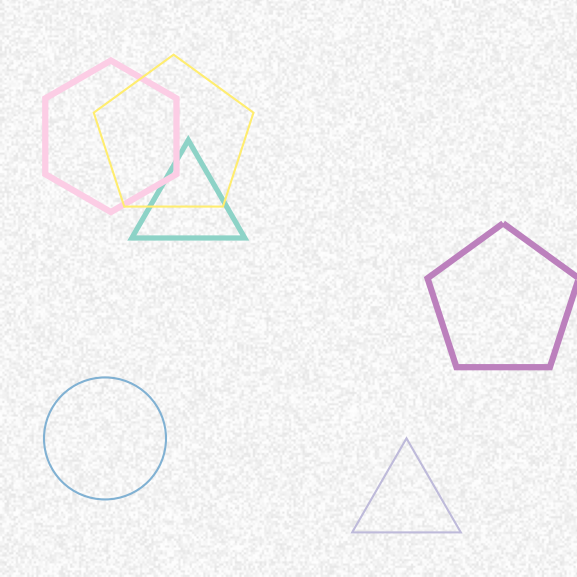[{"shape": "triangle", "thickness": 2.5, "radius": 0.56, "center": [0.326, 0.644]}, {"shape": "triangle", "thickness": 1, "radius": 0.54, "center": [0.704, 0.132]}, {"shape": "circle", "thickness": 1, "radius": 0.53, "center": [0.182, 0.24]}, {"shape": "hexagon", "thickness": 3, "radius": 0.66, "center": [0.192, 0.763]}, {"shape": "pentagon", "thickness": 3, "radius": 0.69, "center": [0.871, 0.475]}, {"shape": "pentagon", "thickness": 1, "radius": 0.73, "center": [0.301, 0.759]}]